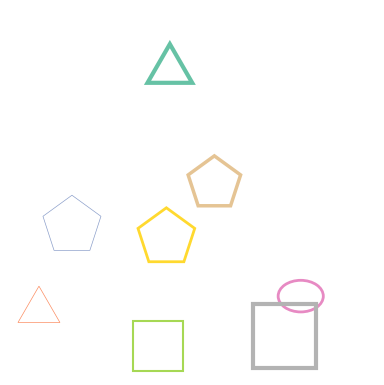[{"shape": "triangle", "thickness": 3, "radius": 0.34, "center": [0.441, 0.818]}, {"shape": "triangle", "thickness": 0.5, "radius": 0.31, "center": [0.101, 0.194]}, {"shape": "pentagon", "thickness": 0.5, "radius": 0.4, "center": [0.187, 0.414]}, {"shape": "oval", "thickness": 2, "radius": 0.29, "center": [0.781, 0.231]}, {"shape": "square", "thickness": 1.5, "radius": 0.32, "center": [0.41, 0.102]}, {"shape": "pentagon", "thickness": 2, "radius": 0.39, "center": [0.432, 0.383]}, {"shape": "pentagon", "thickness": 2.5, "radius": 0.36, "center": [0.557, 0.523]}, {"shape": "square", "thickness": 3, "radius": 0.41, "center": [0.74, 0.127]}]